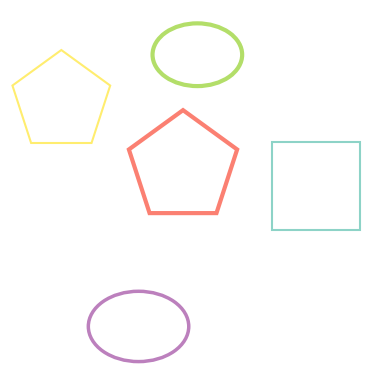[{"shape": "square", "thickness": 1.5, "radius": 0.57, "center": [0.822, 0.516]}, {"shape": "pentagon", "thickness": 3, "radius": 0.74, "center": [0.475, 0.566]}, {"shape": "oval", "thickness": 3, "radius": 0.58, "center": [0.513, 0.858]}, {"shape": "oval", "thickness": 2.5, "radius": 0.65, "center": [0.36, 0.152]}, {"shape": "pentagon", "thickness": 1.5, "radius": 0.67, "center": [0.159, 0.737]}]